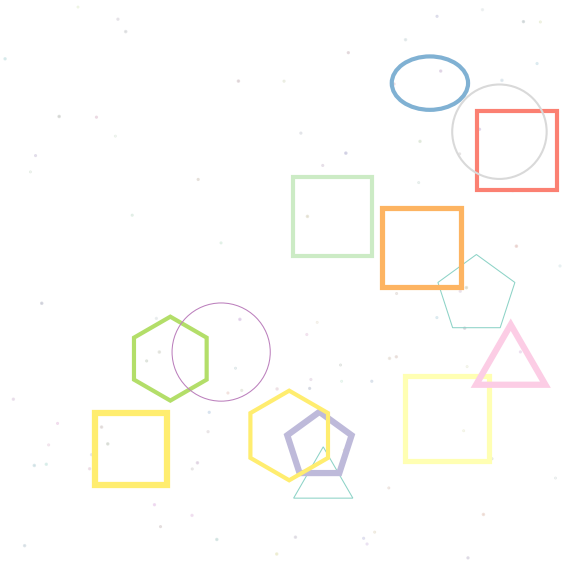[{"shape": "pentagon", "thickness": 0.5, "radius": 0.35, "center": [0.825, 0.488]}, {"shape": "triangle", "thickness": 0.5, "radius": 0.3, "center": [0.56, 0.166]}, {"shape": "square", "thickness": 2.5, "radius": 0.37, "center": [0.774, 0.274]}, {"shape": "pentagon", "thickness": 3, "radius": 0.29, "center": [0.553, 0.227]}, {"shape": "square", "thickness": 2, "radius": 0.34, "center": [0.895, 0.738]}, {"shape": "oval", "thickness": 2, "radius": 0.33, "center": [0.744, 0.855]}, {"shape": "square", "thickness": 2.5, "radius": 0.34, "center": [0.73, 0.571]}, {"shape": "hexagon", "thickness": 2, "radius": 0.36, "center": [0.295, 0.378]}, {"shape": "triangle", "thickness": 3, "radius": 0.35, "center": [0.884, 0.368]}, {"shape": "circle", "thickness": 1, "radius": 0.41, "center": [0.865, 0.771]}, {"shape": "circle", "thickness": 0.5, "radius": 0.43, "center": [0.383, 0.39]}, {"shape": "square", "thickness": 2, "radius": 0.34, "center": [0.576, 0.624]}, {"shape": "hexagon", "thickness": 2, "radius": 0.39, "center": [0.501, 0.245]}, {"shape": "square", "thickness": 3, "radius": 0.31, "center": [0.227, 0.221]}]